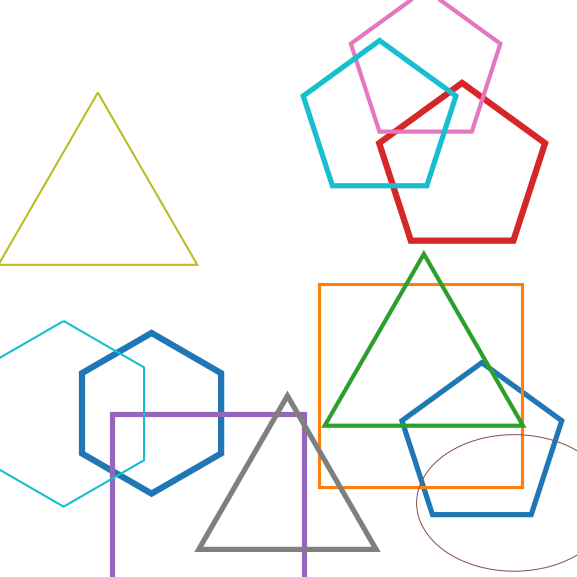[{"shape": "pentagon", "thickness": 2.5, "radius": 0.73, "center": [0.834, 0.226]}, {"shape": "hexagon", "thickness": 3, "radius": 0.7, "center": [0.262, 0.283]}, {"shape": "square", "thickness": 1.5, "radius": 0.88, "center": [0.728, 0.331]}, {"shape": "triangle", "thickness": 2, "radius": 0.99, "center": [0.734, 0.361]}, {"shape": "pentagon", "thickness": 3, "radius": 0.76, "center": [0.8, 0.705]}, {"shape": "square", "thickness": 2.5, "radius": 0.83, "center": [0.36, 0.116]}, {"shape": "oval", "thickness": 0.5, "radius": 0.84, "center": [0.89, 0.128]}, {"shape": "pentagon", "thickness": 2, "radius": 0.68, "center": [0.737, 0.881]}, {"shape": "triangle", "thickness": 2.5, "radius": 0.89, "center": [0.498, 0.136]}, {"shape": "triangle", "thickness": 1, "radius": 0.99, "center": [0.169, 0.64]}, {"shape": "pentagon", "thickness": 2.5, "radius": 0.7, "center": [0.657, 0.79]}, {"shape": "hexagon", "thickness": 1, "radius": 0.8, "center": [0.11, 0.283]}]